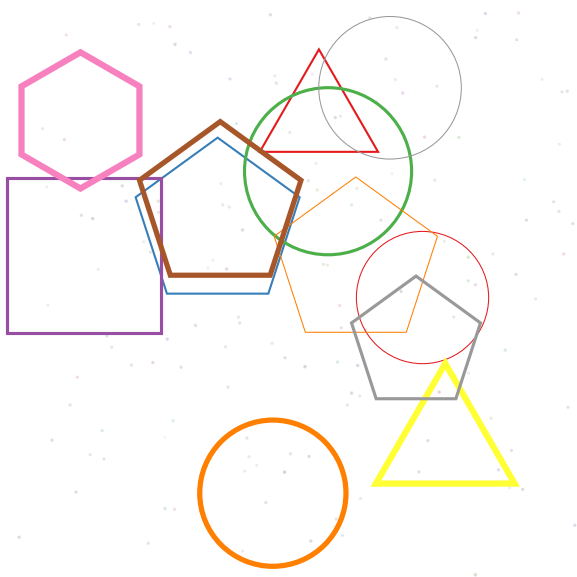[{"shape": "triangle", "thickness": 1, "radius": 0.59, "center": [0.552, 0.795]}, {"shape": "circle", "thickness": 0.5, "radius": 0.57, "center": [0.732, 0.484]}, {"shape": "pentagon", "thickness": 1, "radius": 0.75, "center": [0.377, 0.611]}, {"shape": "circle", "thickness": 1.5, "radius": 0.72, "center": [0.568, 0.703]}, {"shape": "square", "thickness": 1.5, "radius": 0.67, "center": [0.145, 0.557]}, {"shape": "circle", "thickness": 2.5, "radius": 0.63, "center": [0.472, 0.145]}, {"shape": "pentagon", "thickness": 0.5, "radius": 0.74, "center": [0.616, 0.544]}, {"shape": "triangle", "thickness": 3, "radius": 0.69, "center": [0.771, 0.231]}, {"shape": "pentagon", "thickness": 2.5, "radius": 0.74, "center": [0.381, 0.641]}, {"shape": "hexagon", "thickness": 3, "radius": 0.59, "center": [0.139, 0.791]}, {"shape": "pentagon", "thickness": 1.5, "radius": 0.59, "center": [0.72, 0.404]}, {"shape": "circle", "thickness": 0.5, "radius": 0.62, "center": [0.675, 0.847]}]